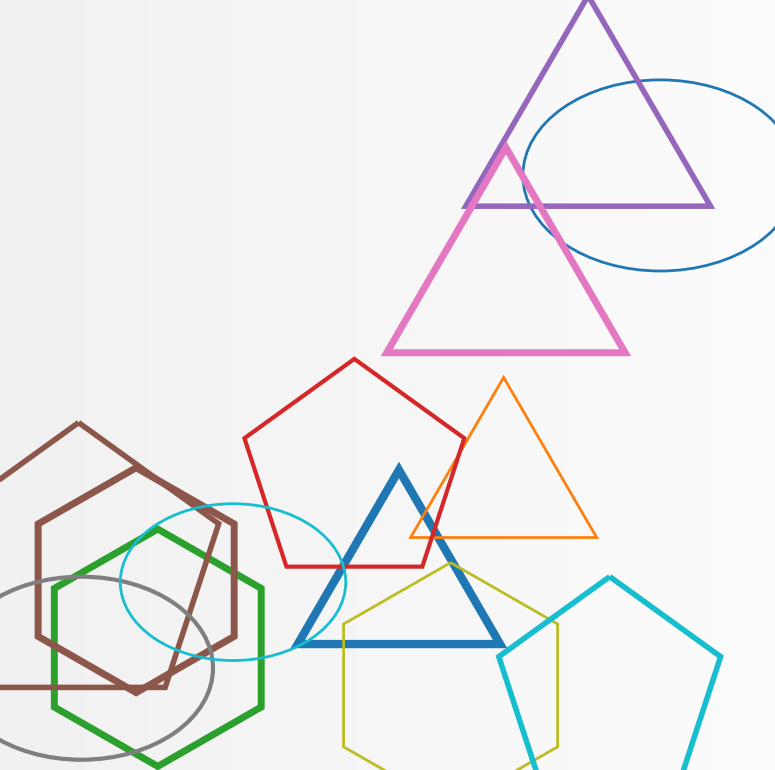[{"shape": "triangle", "thickness": 3, "radius": 0.75, "center": [0.515, 0.239]}, {"shape": "oval", "thickness": 1, "radius": 0.89, "center": [0.852, 0.772]}, {"shape": "triangle", "thickness": 1, "radius": 0.69, "center": [0.65, 0.371]}, {"shape": "hexagon", "thickness": 2.5, "radius": 0.77, "center": [0.204, 0.159]}, {"shape": "pentagon", "thickness": 1.5, "radius": 0.75, "center": [0.457, 0.385]}, {"shape": "triangle", "thickness": 2, "radius": 0.91, "center": [0.759, 0.823]}, {"shape": "hexagon", "thickness": 2.5, "radius": 0.73, "center": [0.176, 0.247]}, {"shape": "pentagon", "thickness": 2, "radius": 0.95, "center": [0.101, 0.261]}, {"shape": "triangle", "thickness": 2.5, "radius": 0.89, "center": [0.653, 0.631]}, {"shape": "oval", "thickness": 1.5, "radius": 0.85, "center": [0.105, 0.132]}, {"shape": "hexagon", "thickness": 1, "radius": 0.8, "center": [0.581, 0.11]}, {"shape": "oval", "thickness": 1, "radius": 0.73, "center": [0.301, 0.244]}, {"shape": "pentagon", "thickness": 2, "radius": 0.75, "center": [0.787, 0.101]}]